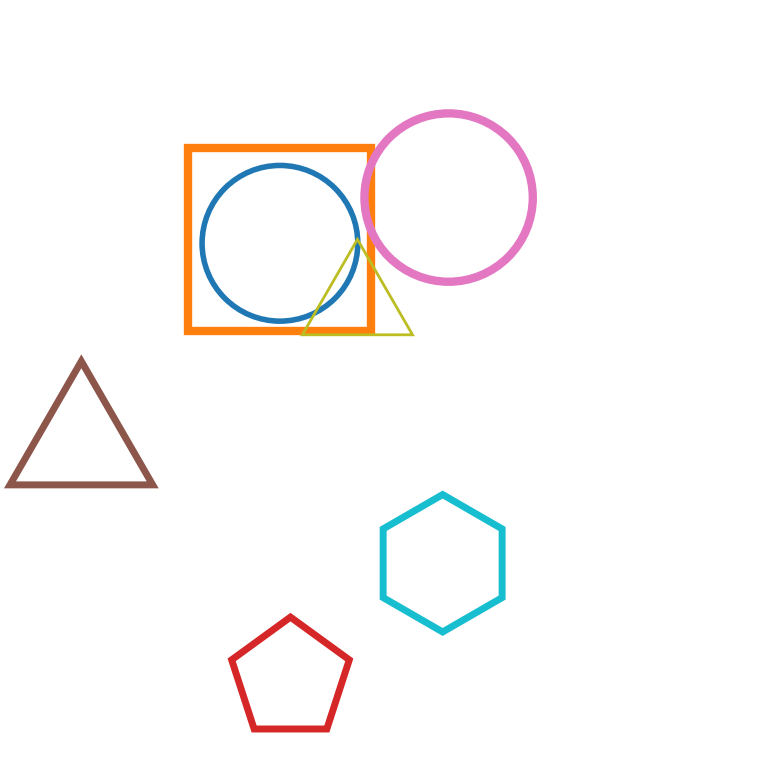[{"shape": "circle", "thickness": 2, "radius": 0.51, "center": [0.364, 0.684]}, {"shape": "square", "thickness": 3, "radius": 0.59, "center": [0.363, 0.689]}, {"shape": "pentagon", "thickness": 2.5, "radius": 0.4, "center": [0.377, 0.118]}, {"shape": "triangle", "thickness": 2.5, "radius": 0.54, "center": [0.106, 0.424]}, {"shape": "circle", "thickness": 3, "radius": 0.55, "center": [0.583, 0.743]}, {"shape": "triangle", "thickness": 1, "radius": 0.41, "center": [0.464, 0.607]}, {"shape": "hexagon", "thickness": 2.5, "radius": 0.45, "center": [0.575, 0.268]}]